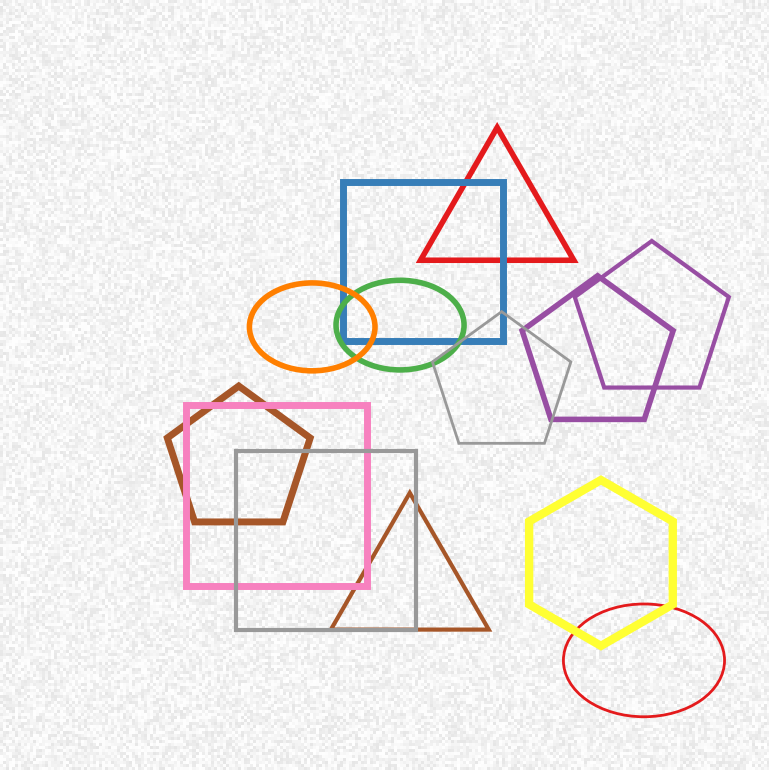[{"shape": "oval", "thickness": 1, "radius": 0.52, "center": [0.836, 0.142]}, {"shape": "triangle", "thickness": 2, "radius": 0.57, "center": [0.646, 0.719]}, {"shape": "square", "thickness": 2.5, "radius": 0.52, "center": [0.549, 0.66]}, {"shape": "oval", "thickness": 2, "radius": 0.42, "center": [0.52, 0.578]}, {"shape": "pentagon", "thickness": 2, "radius": 0.52, "center": [0.776, 0.539]}, {"shape": "pentagon", "thickness": 1.5, "radius": 0.53, "center": [0.847, 0.582]}, {"shape": "oval", "thickness": 2, "radius": 0.41, "center": [0.405, 0.575]}, {"shape": "hexagon", "thickness": 3, "radius": 0.54, "center": [0.78, 0.269]}, {"shape": "triangle", "thickness": 1.5, "radius": 0.59, "center": [0.532, 0.242]}, {"shape": "pentagon", "thickness": 2.5, "radius": 0.49, "center": [0.31, 0.401]}, {"shape": "square", "thickness": 2.5, "radius": 0.59, "center": [0.359, 0.356]}, {"shape": "pentagon", "thickness": 1, "radius": 0.47, "center": [0.651, 0.501]}, {"shape": "square", "thickness": 1.5, "radius": 0.58, "center": [0.424, 0.298]}]